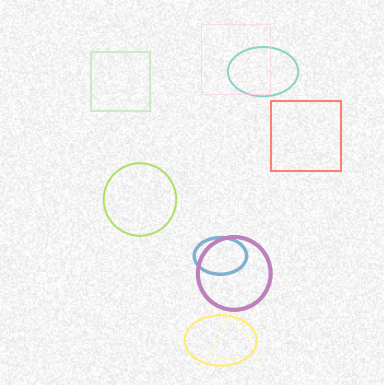[{"shape": "oval", "thickness": 1.5, "radius": 0.46, "center": [0.683, 0.814]}, {"shape": "triangle", "thickness": 0.5, "radius": 0.41, "center": [0.605, 0.111]}, {"shape": "square", "thickness": 1.5, "radius": 0.46, "center": [0.794, 0.646]}, {"shape": "oval", "thickness": 2.5, "radius": 0.34, "center": [0.573, 0.335]}, {"shape": "circle", "thickness": 1.5, "radius": 0.47, "center": [0.364, 0.482]}, {"shape": "square", "thickness": 0.5, "radius": 0.45, "center": [0.612, 0.846]}, {"shape": "circle", "thickness": 3, "radius": 0.47, "center": [0.608, 0.29]}, {"shape": "square", "thickness": 1.5, "radius": 0.38, "center": [0.313, 0.788]}, {"shape": "oval", "thickness": 1.5, "radius": 0.47, "center": [0.573, 0.116]}]